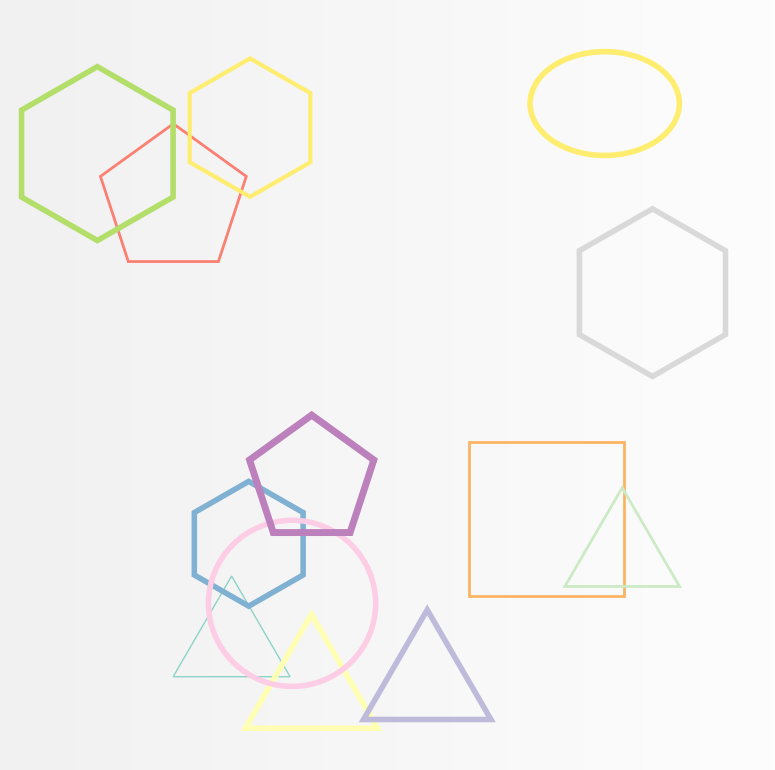[{"shape": "triangle", "thickness": 0.5, "radius": 0.44, "center": [0.299, 0.165]}, {"shape": "triangle", "thickness": 2, "radius": 0.49, "center": [0.402, 0.103]}, {"shape": "triangle", "thickness": 2, "radius": 0.47, "center": [0.551, 0.113]}, {"shape": "pentagon", "thickness": 1, "radius": 0.49, "center": [0.224, 0.74]}, {"shape": "hexagon", "thickness": 2, "radius": 0.41, "center": [0.321, 0.294]}, {"shape": "square", "thickness": 1, "radius": 0.5, "center": [0.705, 0.327]}, {"shape": "hexagon", "thickness": 2, "radius": 0.56, "center": [0.126, 0.801]}, {"shape": "circle", "thickness": 2, "radius": 0.54, "center": [0.377, 0.216]}, {"shape": "hexagon", "thickness": 2, "radius": 0.54, "center": [0.842, 0.62]}, {"shape": "pentagon", "thickness": 2.5, "radius": 0.42, "center": [0.402, 0.377]}, {"shape": "triangle", "thickness": 1, "radius": 0.43, "center": [0.803, 0.281]}, {"shape": "hexagon", "thickness": 1.5, "radius": 0.45, "center": [0.323, 0.834]}, {"shape": "oval", "thickness": 2, "radius": 0.48, "center": [0.78, 0.866]}]